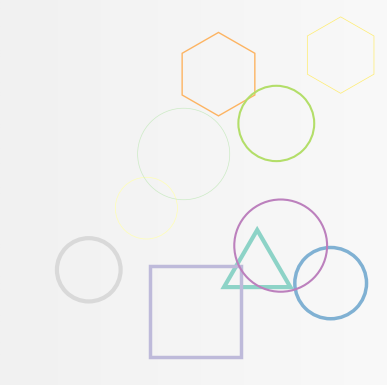[{"shape": "triangle", "thickness": 3, "radius": 0.49, "center": [0.664, 0.304]}, {"shape": "circle", "thickness": 0.5, "radius": 0.4, "center": [0.378, 0.459]}, {"shape": "square", "thickness": 2.5, "radius": 0.59, "center": [0.506, 0.191]}, {"shape": "circle", "thickness": 2.5, "radius": 0.46, "center": [0.853, 0.265]}, {"shape": "hexagon", "thickness": 1, "radius": 0.54, "center": [0.564, 0.807]}, {"shape": "circle", "thickness": 1.5, "radius": 0.49, "center": [0.713, 0.679]}, {"shape": "circle", "thickness": 3, "radius": 0.41, "center": [0.229, 0.299]}, {"shape": "circle", "thickness": 1.5, "radius": 0.6, "center": [0.724, 0.362]}, {"shape": "circle", "thickness": 0.5, "radius": 0.59, "center": [0.474, 0.6]}, {"shape": "hexagon", "thickness": 0.5, "radius": 0.5, "center": [0.879, 0.857]}]